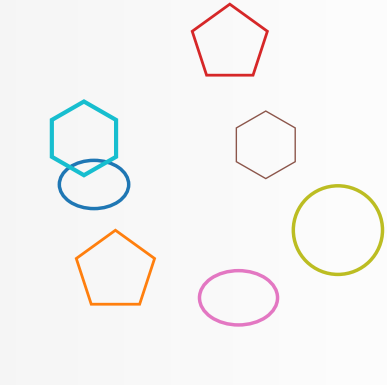[{"shape": "oval", "thickness": 2.5, "radius": 0.45, "center": [0.243, 0.521]}, {"shape": "pentagon", "thickness": 2, "radius": 0.53, "center": [0.298, 0.296]}, {"shape": "pentagon", "thickness": 2, "radius": 0.51, "center": [0.593, 0.887]}, {"shape": "hexagon", "thickness": 1, "radius": 0.44, "center": [0.686, 0.624]}, {"shape": "oval", "thickness": 2.5, "radius": 0.5, "center": [0.616, 0.227]}, {"shape": "circle", "thickness": 2.5, "radius": 0.58, "center": [0.872, 0.402]}, {"shape": "hexagon", "thickness": 3, "radius": 0.48, "center": [0.217, 0.641]}]